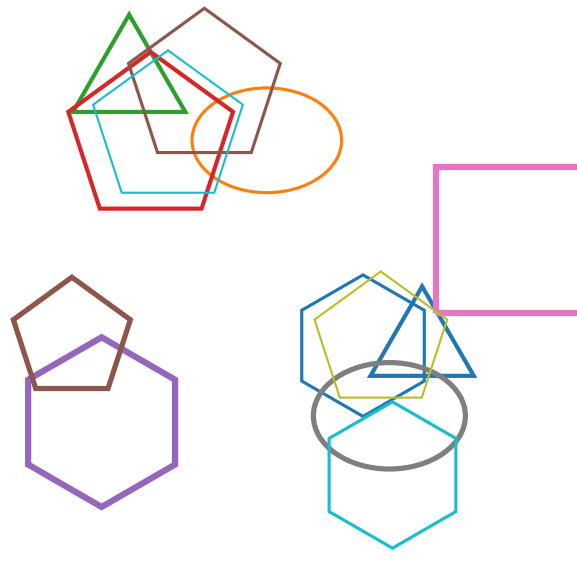[{"shape": "hexagon", "thickness": 1.5, "radius": 0.61, "center": [0.629, 0.401]}, {"shape": "triangle", "thickness": 2, "radius": 0.52, "center": [0.731, 0.4]}, {"shape": "oval", "thickness": 1.5, "radius": 0.65, "center": [0.462, 0.756]}, {"shape": "triangle", "thickness": 2, "radius": 0.56, "center": [0.224, 0.861]}, {"shape": "pentagon", "thickness": 2, "radius": 0.75, "center": [0.261, 0.759]}, {"shape": "hexagon", "thickness": 3, "radius": 0.73, "center": [0.176, 0.268]}, {"shape": "pentagon", "thickness": 2.5, "radius": 0.53, "center": [0.124, 0.413]}, {"shape": "pentagon", "thickness": 1.5, "radius": 0.69, "center": [0.354, 0.847]}, {"shape": "square", "thickness": 3, "radius": 0.63, "center": [0.881, 0.583]}, {"shape": "oval", "thickness": 2.5, "radius": 0.66, "center": [0.674, 0.279]}, {"shape": "pentagon", "thickness": 1, "radius": 0.6, "center": [0.659, 0.408]}, {"shape": "pentagon", "thickness": 1, "radius": 0.68, "center": [0.291, 0.776]}, {"shape": "hexagon", "thickness": 1.5, "radius": 0.63, "center": [0.68, 0.177]}]